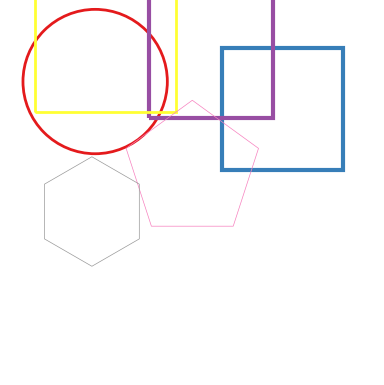[{"shape": "circle", "thickness": 2, "radius": 0.94, "center": [0.247, 0.788]}, {"shape": "square", "thickness": 3, "radius": 0.79, "center": [0.734, 0.717]}, {"shape": "square", "thickness": 3, "radius": 0.81, "center": [0.549, 0.855]}, {"shape": "square", "thickness": 2, "radius": 0.92, "center": [0.275, 0.892]}, {"shape": "pentagon", "thickness": 0.5, "radius": 0.9, "center": [0.5, 0.559]}, {"shape": "hexagon", "thickness": 0.5, "radius": 0.71, "center": [0.239, 0.451]}]